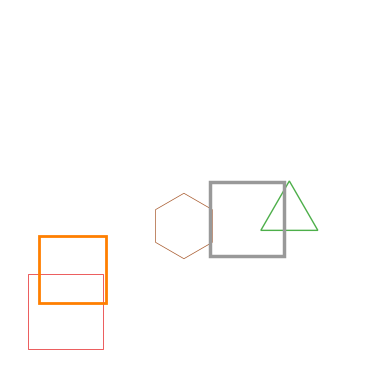[{"shape": "square", "thickness": 0.5, "radius": 0.48, "center": [0.17, 0.191]}, {"shape": "triangle", "thickness": 1, "radius": 0.43, "center": [0.752, 0.444]}, {"shape": "square", "thickness": 2, "radius": 0.43, "center": [0.188, 0.301]}, {"shape": "hexagon", "thickness": 0.5, "radius": 0.43, "center": [0.478, 0.413]}, {"shape": "square", "thickness": 2.5, "radius": 0.48, "center": [0.641, 0.431]}]